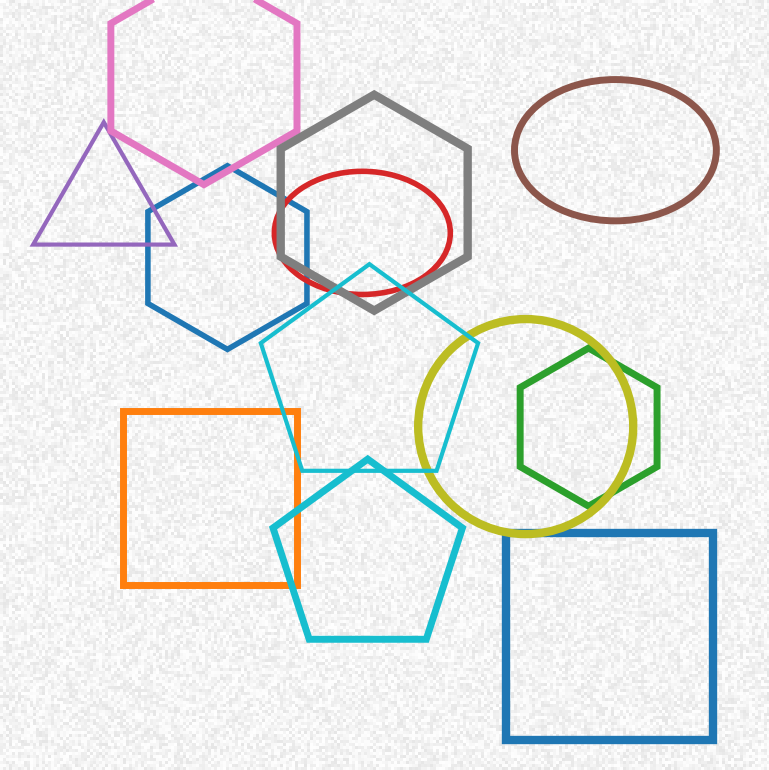[{"shape": "square", "thickness": 3, "radius": 0.67, "center": [0.791, 0.174]}, {"shape": "hexagon", "thickness": 2, "radius": 0.6, "center": [0.295, 0.666]}, {"shape": "square", "thickness": 2.5, "radius": 0.57, "center": [0.273, 0.353]}, {"shape": "hexagon", "thickness": 2.5, "radius": 0.51, "center": [0.764, 0.445]}, {"shape": "oval", "thickness": 2, "radius": 0.57, "center": [0.471, 0.698]}, {"shape": "triangle", "thickness": 1.5, "radius": 0.53, "center": [0.135, 0.735]}, {"shape": "oval", "thickness": 2.5, "radius": 0.66, "center": [0.799, 0.805]}, {"shape": "hexagon", "thickness": 2.5, "radius": 0.7, "center": [0.265, 0.9]}, {"shape": "hexagon", "thickness": 3, "radius": 0.7, "center": [0.486, 0.737]}, {"shape": "circle", "thickness": 3, "radius": 0.7, "center": [0.683, 0.446]}, {"shape": "pentagon", "thickness": 2.5, "radius": 0.65, "center": [0.478, 0.274]}, {"shape": "pentagon", "thickness": 1.5, "radius": 0.74, "center": [0.48, 0.509]}]